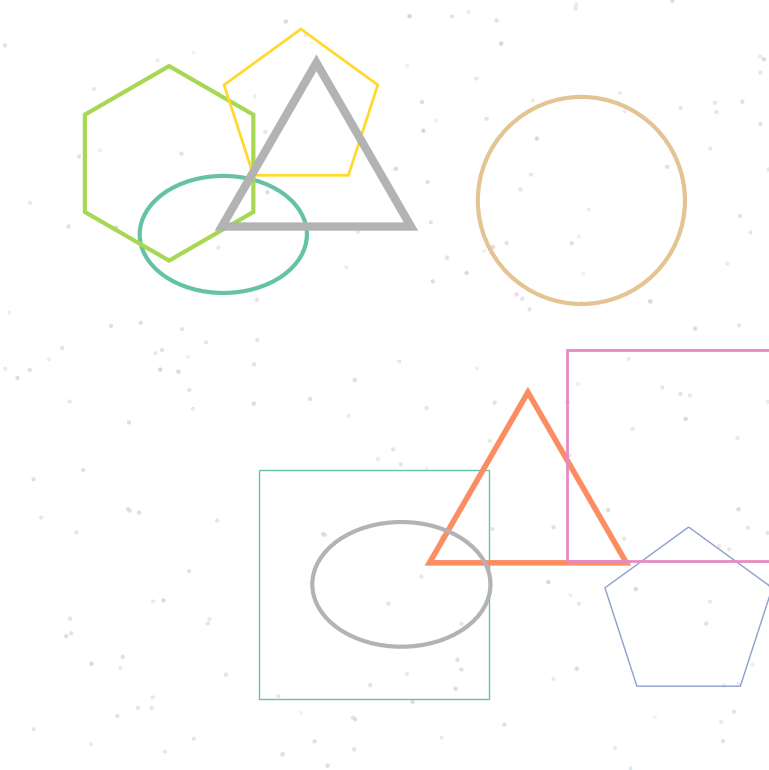[{"shape": "square", "thickness": 0.5, "radius": 0.74, "center": [0.486, 0.241]}, {"shape": "oval", "thickness": 1.5, "radius": 0.54, "center": [0.29, 0.696]}, {"shape": "triangle", "thickness": 2, "radius": 0.74, "center": [0.686, 0.343]}, {"shape": "pentagon", "thickness": 0.5, "radius": 0.57, "center": [0.894, 0.201]}, {"shape": "square", "thickness": 1, "radius": 0.68, "center": [0.873, 0.409]}, {"shape": "hexagon", "thickness": 1.5, "radius": 0.63, "center": [0.22, 0.788]}, {"shape": "pentagon", "thickness": 1, "radius": 0.52, "center": [0.391, 0.857]}, {"shape": "circle", "thickness": 1.5, "radius": 0.67, "center": [0.755, 0.74]}, {"shape": "oval", "thickness": 1.5, "radius": 0.58, "center": [0.521, 0.241]}, {"shape": "triangle", "thickness": 3, "radius": 0.71, "center": [0.411, 0.777]}]